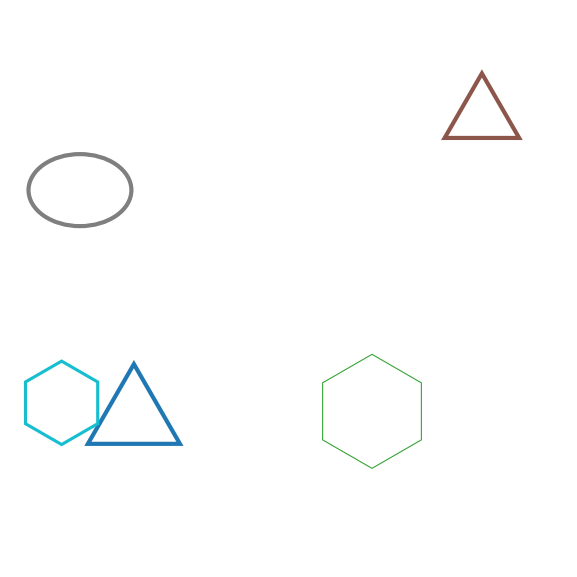[{"shape": "triangle", "thickness": 2, "radius": 0.46, "center": [0.232, 0.277]}, {"shape": "hexagon", "thickness": 0.5, "radius": 0.49, "center": [0.644, 0.287]}, {"shape": "triangle", "thickness": 2, "radius": 0.37, "center": [0.834, 0.797]}, {"shape": "oval", "thickness": 2, "radius": 0.45, "center": [0.138, 0.67]}, {"shape": "hexagon", "thickness": 1.5, "radius": 0.36, "center": [0.107, 0.302]}]